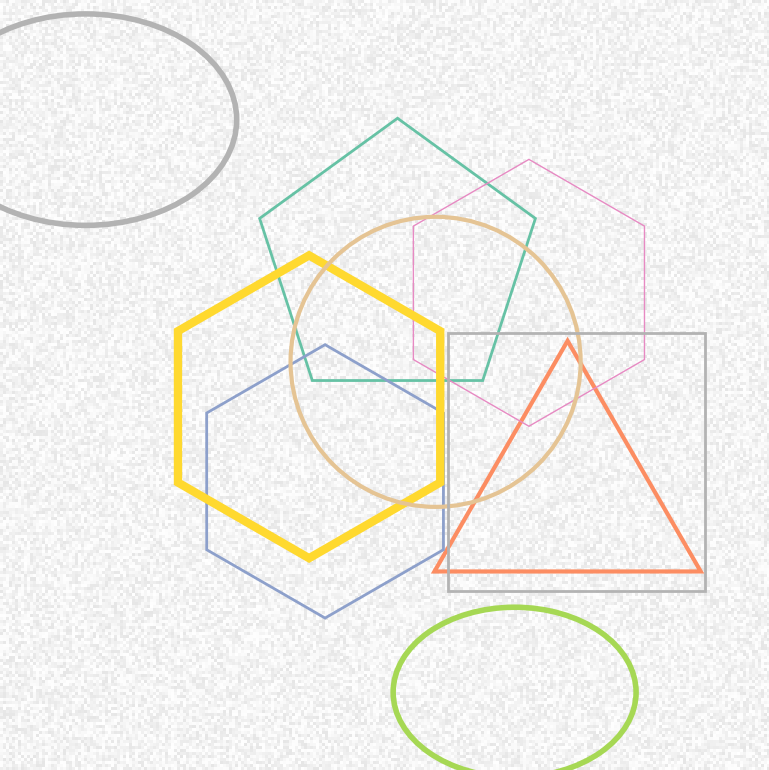[{"shape": "pentagon", "thickness": 1, "radius": 0.94, "center": [0.516, 0.658]}, {"shape": "triangle", "thickness": 1.5, "radius": 1.0, "center": [0.737, 0.358]}, {"shape": "hexagon", "thickness": 1, "radius": 0.89, "center": [0.422, 0.375]}, {"shape": "hexagon", "thickness": 0.5, "radius": 0.87, "center": [0.687, 0.62]}, {"shape": "oval", "thickness": 2, "radius": 0.79, "center": [0.668, 0.101]}, {"shape": "hexagon", "thickness": 3, "radius": 0.98, "center": [0.401, 0.472]}, {"shape": "circle", "thickness": 1.5, "radius": 0.94, "center": [0.566, 0.53]}, {"shape": "square", "thickness": 1, "radius": 0.84, "center": [0.748, 0.4]}, {"shape": "oval", "thickness": 2, "radius": 0.98, "center": [0.111, 0.845]}]